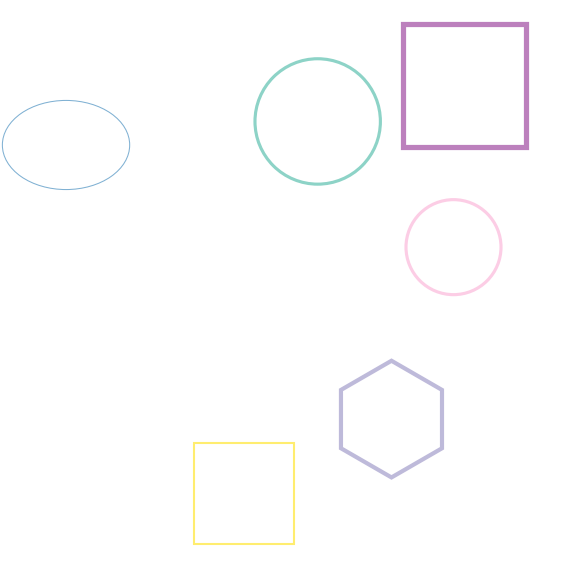[{"shape": "circle", "thickness": 1.5, "radius": 0.54, "center": [0.55, 0.789]}, {"shape": "hexagon", "thickness": 2, "radius": 0.51, "center": [0.678, 0.273]}, {"shape": "oval", "thickness": 0.5, "radius": 0.55, "center": [0.114, 0.748]}, {"shape": "circle", "thickness": 1.5, "radius": 0.41, "center": [0.785, 0.571]}, {"shape": "square", "thickness": 2.5, "radius": 0.54, "center": [0.804, 0.851]}, {"shape": "square", "thickness": 1, "radius": 0.44, "center": [0.423, 0.144]}]